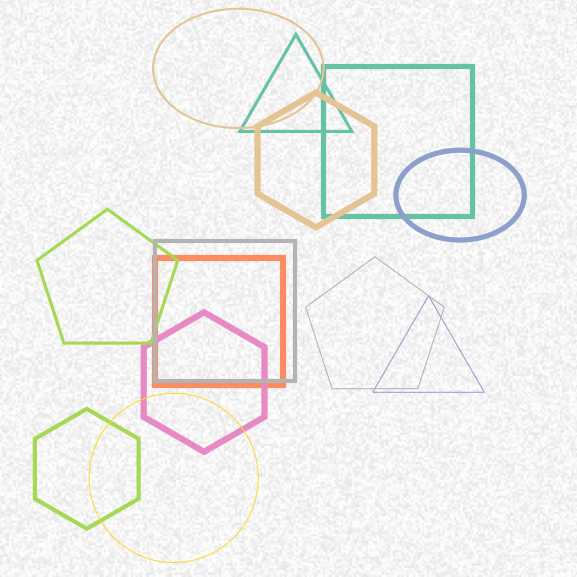[{"shape": "square", "thickness": 2.5, "radius": 0.65, "center": [0.688, 0.755]}, {"shape": "triangle", "thickness": 1.5, "radius": 0.56, "center": [0.512, 0.828]}, {"shape": "square", "thickness": 3, "radius": 0.55, "center": [0.379, 0.442]}, {"shape": "triangle", "thickness": 0.5, "radius": 0.56, "center": [0.742, 0.376]}, {"shape": "oval", "thickness": 2.5, "radius": 0.56, "center": [0.797, 0.661]}, {"shape": "hexagon", "thickness": 3, "radius": 0.6, "center": [0.353, 0.338]}, {"shape": "hexagon", "thickness": 2, "radius": 0.52, "center": [0.15, 0.187]}, {"shape": "pentagon", "thickness": 1.5, "radius": 0.64, "center": [0.186, 0.509]}, {"shape": "circle", "thickness": 0.5, "radius": 0.73, "center": [0.301, 0.172]}, {"shape": "oval", "thickness": 1, "radius": 0.74, "center": [0.413, 0.881]}, {"shape": "hexagon", "thickness": 3, "radius": 0.58, "center": [0.547, 0.722]}, {"shape": "square", "thickness": 2, "radius": 0.61, "center": [0.39, 0.46]}, {"shape": "pentagon", "thickness": 0.5, "radius": 0.63, "center": [0.649, 0.428]}]